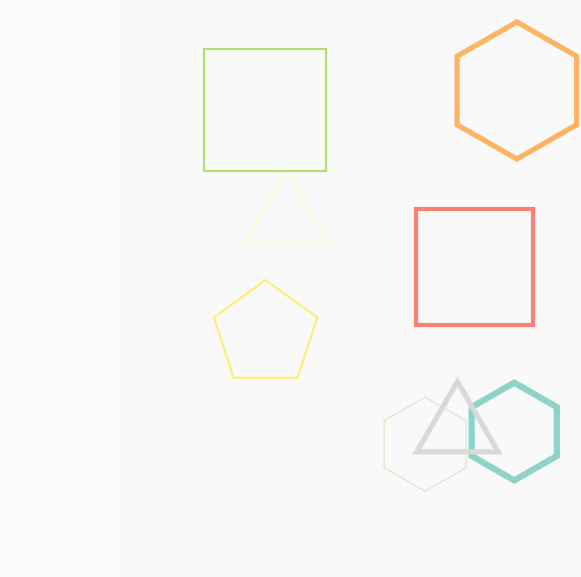[{"shape": "hexagon", "thickness": 3, "radius": 0.42, "center": [0.885, 0.252]}, {"shape": "triangle", "thickness": 0.5, "radius": 0.42, "center": [0.494, 0.619]}, {"shape": "square", "thickness": 2, "radius": 0.5, "center": [0.816, 0.536]}, {"shape": "hexagon", "thickness": 2.5, "radius": 0.59, "center": [0.889, 0.842]}, {"shape": "square", "thickness": 1, "radius": 0.53, "center": [0.456, 0.809]}, {"shape": "triangle", "thickness": 2.5, "radius": 0.4, "center": [0.787, 0.257]}, {"shape": "hexagon", "thickness": 0.5, "radius": 0.41, "center": [0.731, 0.23]}, {"shape": "pentagon", "thickness": 1, "radius": 0.47, "center": [0.457, 0.421]}]